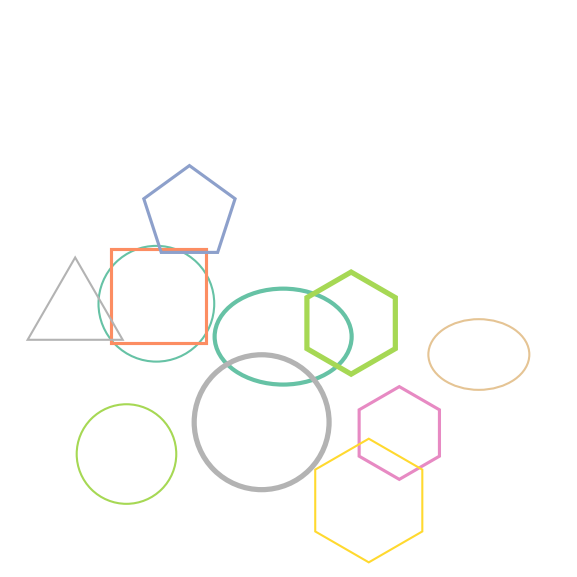[{"shape": "circle", "thickness": 1, "radius": 0.5, "center": [0.271, 0.473]}, {"shape": "oval", "thickness": 2, "radius": 0.59, "center": [0.49, 0.416]}, {"shape": "square", "thickness": 1.5, "radius": 0.41, "center": [0.275, 0.486]}, {"shape": "pentagon", "thickness": 1.5, "radius": 0.42, "center": [0.328, 0.629]}, {"shape": "hexagon", "thickness": 1.5, "radius": 0.4, "center": [0.691, 0.249]}, {"shape": "circle", "thickness": 1, "radius": 0.43, "center": [0.219, 0.213]}, {"shape": "hexagon", "thickness": 2.5, "radius": 0.44, "center": [0.608, 0.44]}, {"shape": "hexagon", "thickness": 1, "radius": 0.54, "center": [0.639, 0.132]}, {"shape": "oval", "thickness": 1, "radius": 0.44, "center": [0.829, 0.385]}, {"shape": "circle", "thickness": 2.5, "radius": 0.58, "center": [0.453, 0.268]}, {"shape": "triangle", "thickness": 1, "radius": 0.48, "center": [0.13, 0.458]}]